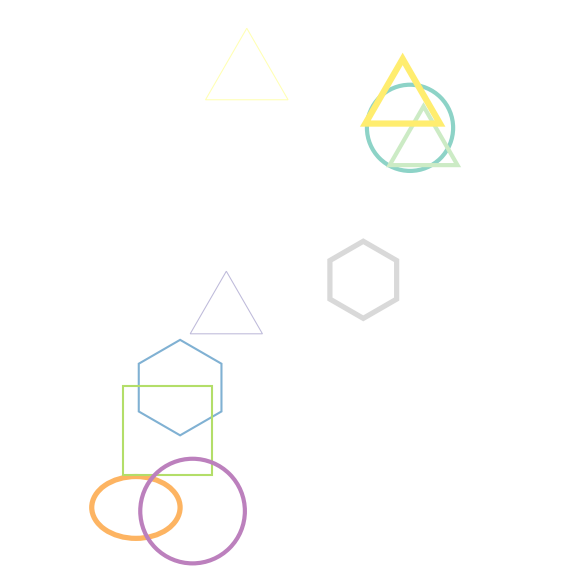[{"shape": "circle", "thickness": 2, "radius": 0.37, "center": [0.71, 0.778]}, {"shape": "triangle", "thickness": 0.5, "radius": 0.41, "center": [0.427, 0.868]}, {"shape": "triangle", "thickness": 0.5, "radius": 0.36, "center": [0.392, 0.457]}, {"shape": "hexagon", "thickness": 1, "radius": 0.41, "center": [0.312, 0.328]}, {"shape": "oval", "thickness": 2.5, "radius": 0.38, "center": [0.235, 0.12]}, {"shape": "square", "thickness": 1, "radius": 0.38, "center": [0.29, 0.253]}, {"shape": "hexagon", "thickness": 2.5, "radius": 0.33, "center": [0.629, 0.515]}, {"shape": "circle", "thickness": 2, "radius": 0.45, "center": [0.333, 0.114]}, {"shape": "triangle", "thickness": 2, "radius": 0.34, "center": [0.733, 0.747]}, {"shape": "triangle", "thickness": 3, "radius": 0.37, "center": [0.697, 0.822]}]